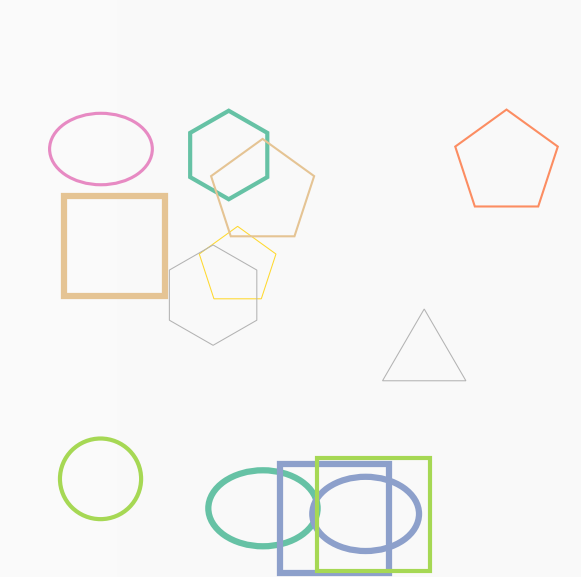[{"shape": "oval", "thickness": 3, "radius": 0.47, "center": [0.452, 0.119]}, {"shape": "hexagon", "thickness": 2, "radius": 0.38, "center": [0.394, 0.731]}, {"shape": "pentagon", "thickness": 1, "radius": 0.46, "center": [0.871, 0.717]}, {"shape": "oval", "thickness": 3, "radius": 0.46, "center": [0.629, 0.109]}, {"shape": "square", "thickness": 3, "radius": 0.47, "center": [0.575, 0.102]}, {"shape": "oval", "thickness": 1.5, "radius": 0.44, "center": [0.174, 0.741]}, {"shape": "circle", "thickness": 2, "radius": 0.35, "center": [0.173, 0.17]}, {"shape": "square", "thickness": 2, "radius": 0.49, "center": [0.643, 0.108]}, {"shape": "pentagon", "thickness": 0.5, "radius": 0.35, "center": [0.409, 0.538]}, {"shape": "square", "thickness": 3, "radius": 0.44, "center": [0.197, 0.573]}, {"shape": "pentagon", "thickness": 1, "radius": 0.47, "center": [0.452, 0.665]}, {"shape": "triangle", "thickness": 0.5, "radius": 0.41, "center": [0.73, 0.381]}, {"shape": "hexagon", "thickness": 0.5, "radius": 0.43, "center": [0.367, 0.488]}]